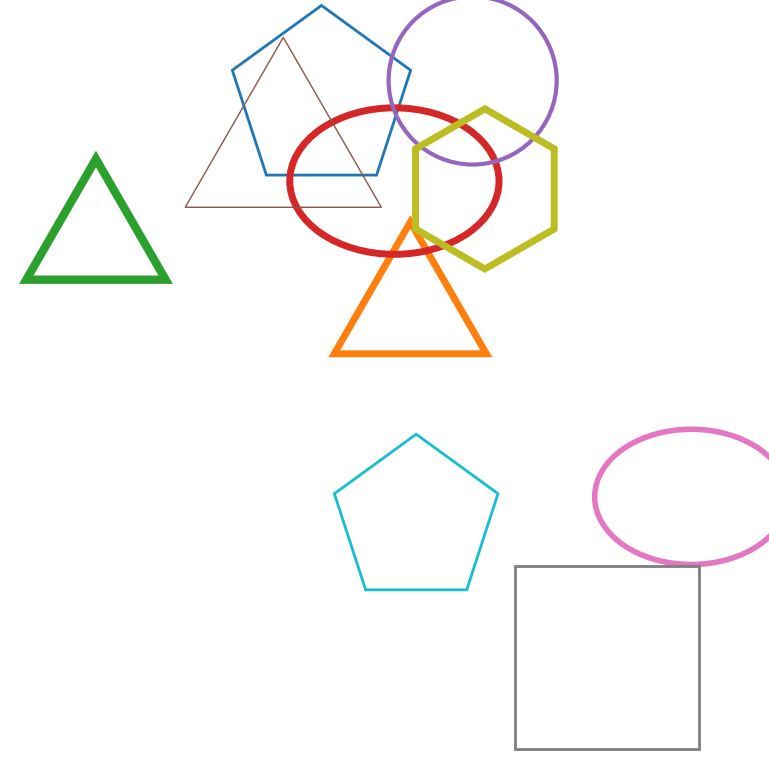[{"shape": "pentagon", "thickness": 1, "radius": 0.61, "center": [0.418, 0.871]}, {"shape": "triangle", "thickness": 2.5, "radius": 0.57, "center": [0.533, 0.598]}, {"shape": "triangle", "thickness": 3, "radius": 0.52, "center": [0.125, 0.689]}, {"shape": "oval", "thickness": 2.5, "radius": 0.68, "center": [0.512, 0.765]}, {"shape": "circle", "thickness": 1.5, "radius": 0.55, "center": [0.614, 0.895]}, {"shape": "triangle", "thickness": 0.5, "radius": 0.74, "center": [0.368, 0.804]}, {"shape": "oval", "thickness": 2, "radius": 0.63, "center": [0.898, 0.355]}, {"shape": "square", "thickness": 1, "radius": 0.6, "center": [0.788, 0.146]}, {"shape": "hexagon", "thickness": 2.5, "radius": 0.52, "center": [0.63, 0.755]}, {"shape": "pentagon", "thickness": 1, "radius": 0.56, "center": [0.541, 0.324]}]